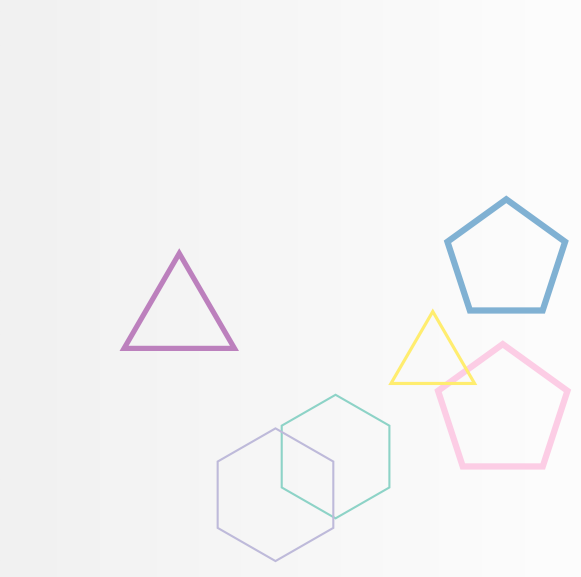[{"shape": "hexagon", "thickness": 1, "radius": 0.53, "center": [0.577, 0.209]}, {"shape": "hexagon", "thickness": 1, "radius": 0.57, "center": [0.474, 0.142]}, {"shape": "pentagon", "thickness": 3, "radius": 0.53, "center": [0.871, 0.548]}, {"shape": "pentagon", "thickness": 3, "radius": 0.59, "center": [0.865, 0.286]}, {"shape": "triangle", "thickness": 2.5, "radius": 0.55, "center": [0.308, 0.451]}, {"shape": "triangle", "thickness": 1.5, "radius": 0.42, "center": [0.745, 0.377]}]